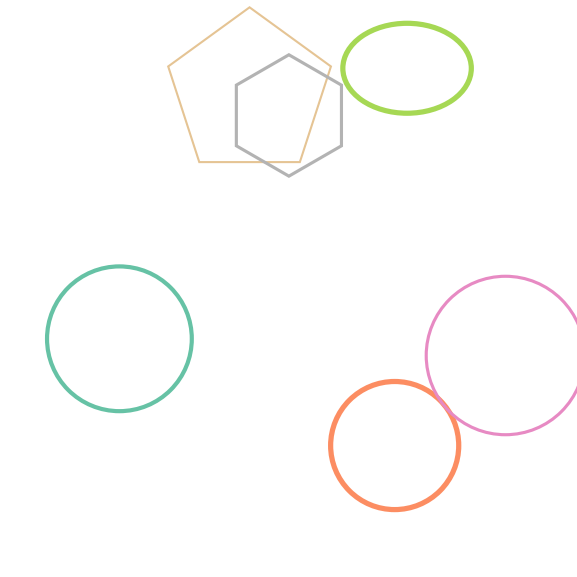[{"shape": "circle", "thickness": 2, "radius": 0.63, "center": [0.207, 0.412]}, {"shape": "circle", "thickness": 2.5, "radius": 0.55, "center": [0.683, 0.228]}, {"shape": "circle", "thickness": 1.5, "radius": 0.69, "center": [0.875, 0.384]}, {"shape": "oval", "thickness": 2.5, "radius": 0.56, "center": [0.705, 0.881]}, {"shape": "pentagon", "thickness": 1, "radius": 0.74, "center": [0.432, 0.838]}, {"shape": "hexagon", "thickness": 1.5, "radius": 0.53, "center": [0.5, 0.799]}]